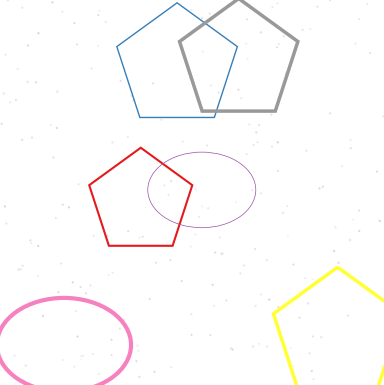[{"shape": "pentagon", "thickness": 1.5, "radius": 0.7, "center": [0.366, 0.475]}, {"shape": "pentagon", "thickness": 1, "radius": 0.82, "center": [0.46, 0.828]}, {"shape": "oval", "thickness": 0.5, "radius": 0.7, "center": [0.524, 0.507]}, {"shape": "pentagon", "thickness": 2.5, "radius": 0.88, "center": [0.877, 0.131]}, {"shape": "oval", "thickness": 3, "radius": 0.87, "center": [0.166, 0.104]}, {"shape": "pentagon", "thickness": 2.5, "radius": 0.81, "center": [0.62, 0.842]}]